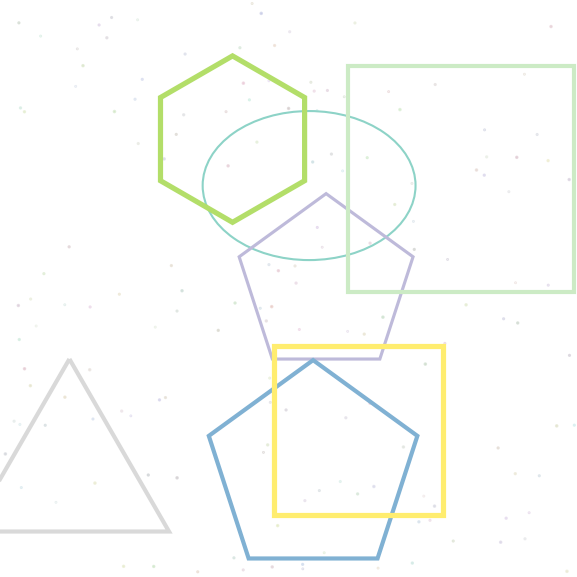[{"shape": "oval", "thickness": 1, "radius": 0.92, "center": [0.535, 0.678]}, {"shape": "pentagon", "thickness": 1.5, "radius": 0.79, "center": [0.565, 0.506]}, {"shape": "pentagon", "thickness": 2, "radius": 0.95, "center": [0.542, 0.186]}, {"shape": "hexagon", "thickness": 2.5, "radius": 0.72, "center": [0.403, 0.758]}, {"shape": "triangle", "thickness": 2, "radius": 1.0, "center": [0.12, 0.178]}, {"shape": "square", "thickness": 2, "radius": 0.98, "center": [0.798, 0.689]}, {"shape": "square", "thickness": 2.5, "radius": 0.73, "center": [0.62, 0.253]}]